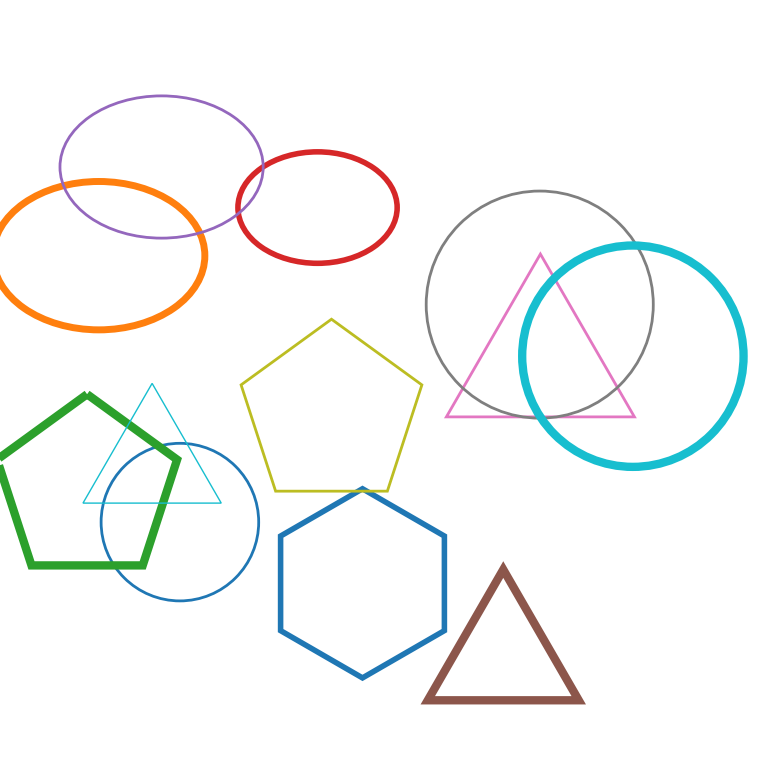[{"shape": "hexagon", "thickness": 2, "radius": 0.61, "center": [0.471, 0.242]}, {"shape": "circle", "thickness": 1, "radius": 0.51, "center": [0.234, 0.322]}, {"shape": "oval", "thickness": 2.5, "radius": 0.69, "center": [0.128, 0.668]}, {"shape": "pentagon", "thickness": 3, "radius": 0.61, "center": [0.113, 0.365]}, {"shape": "oval", "thickness": 2, "radius": 0.52, "center": [0.412, 0.73]}, {"shape": "oval", "thickness": 1, "radius": 0.66, "center": [0.21, 0.783]}, {"shape": "triangle", "thickness": 3, "radius": 0.57, "center": [0.654, 0.147]}, {"shape": "triangle", "thickness": 1, "radius": 0.7, "center": [0.702, 0.529]}, {"shape": "circle", "thickness": 1, "radius": 0.74, "center": [0.701, 0.604]}, {"shape": "pentagon", "thickness": 1, "radius": 0.62, "center": [0.431, 0.462]}, {"shape": "triangle", "thickness": 0.5, "radius": 0.52, "center": [0.198, 0.398]}, {"shape": "circle", "thickness": 3, "radius": 0.72, "center": [0.822, 0.537]}]